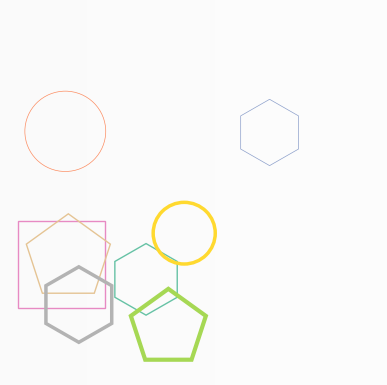[{"shape": "hexagon", "thickness": 1, "radius": 0.46, "center": [0.377, 0.274]}, {"shape": "circle", "thickness": 0.5, "radius": 0.52, "center": [0.168, 0.659]}, {"shape": "hexagon", "thickness": 0.5, "radius": 0.43, "center": [0.696, 0.656]}, {"shape": "square", "thickness": 1, "radius": 0.57, "center": [0.159, 0.313]}, {"shape": "pentagon", "thickness": 3, "radius": 0.51, "center": [0.434, 0.148]}, {"shape": "circle", "thickness": 2.5, "radius": 0.4, "center": [0.475, 0.394]}, {"shape": "pentagon", "thickness": 1, "radius": 0.57, "center": [0.176, 0.331]}, {"shape": "hexagon", "thickness": 2.5, "radius": 0.49, "center": [0.203, 0.209]}]